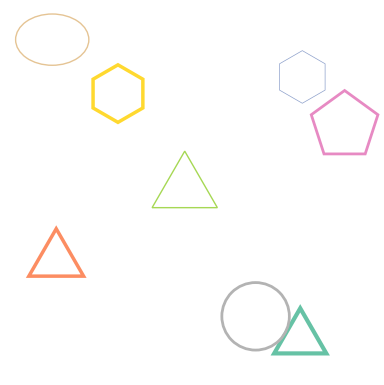[{"shape": "triangle", "thickness": 3, "radius": 0.39, "center": [0.78, 0.121]}, {"shape": "triangle", "thickness": 2.5, "radius": 0.41, "center": [0.146, 0.324]}, {"shape": "hexagon", "thickness": 0.5, "radius": 0.34, "center": [0.785, 0.8]}, {"shape": "pentagon", "thickness": 2, "radius": 0.46, "center": [0.895, 0.674]}, {"shape": "triangle", "thickness": 1, "radius": 0.49, "center": [0.48, 0.51]}, {"shape": "hexagon", "thickness": 2.5, "radius": 0.37, "center": [0.306, 0.757]}, {"shape": "oval", "thickness": 1, "radius": 0.48, "center": [0.136, 0.897]}, {"shape": "circle", "thickness": 2, "radius": 0.44, "center": [0.664, 0.178]}]